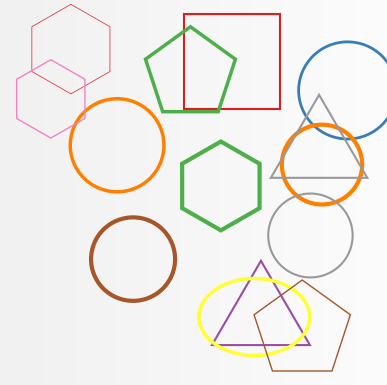[{"shape": "square", "thickness": 1.5, "radius": 0.62, "center": [0.599, 0.841]}, {"shape": "hexagon", "thickness": 0.5, "radius": 0.58, "center": [0.183, 0.872]}, {"shape": "circle", "thickness": 2, "radius": 0.63, "center": [0.897, 0.765]}, {"shape": "hexagon", "thickness": 3, "radius": 0.58, "center": [0.57, 0.517]}, {"shape": "pentagon", "thickness": 2.5, "radius": 0.61, "center": [0.491, 0.809]}, {"shape": "triangle", "thickness": 1.5, "radius": 0.73, "center": [0.673, 0.177]}, {"shape": "circle", "thickness": 2.5, "radius": 0.6, "center": [0.302, 0.623]}, {"shape": "circle", "thickness": 3, "radius": 0.52, "center": [0.831, 0.573]}, {"shape": "oval", "thickness": 2.5, "radius": 0.71, "center": [0.656, 0.177]}, {"shape": "pentagon", "thickness": 1, "radius": 0.65, "center": [0.78, 0.142]}, {"shape": "circle", "thickness": 3, "radius": 0.54, "center": [0.343, 0.327]}, {"shape": "hexagon", "thickness": 1, "radius": 0.51, "center": [0.131, 0.743]}, {"shape": "triangle", "thickness": 1.5, "radius": 0.72, "center": [0.823, 0.61]}, {"shape": "circle", "thickness": 1.5, "radius": 0.54, "center": [0.801, 0.388]}]